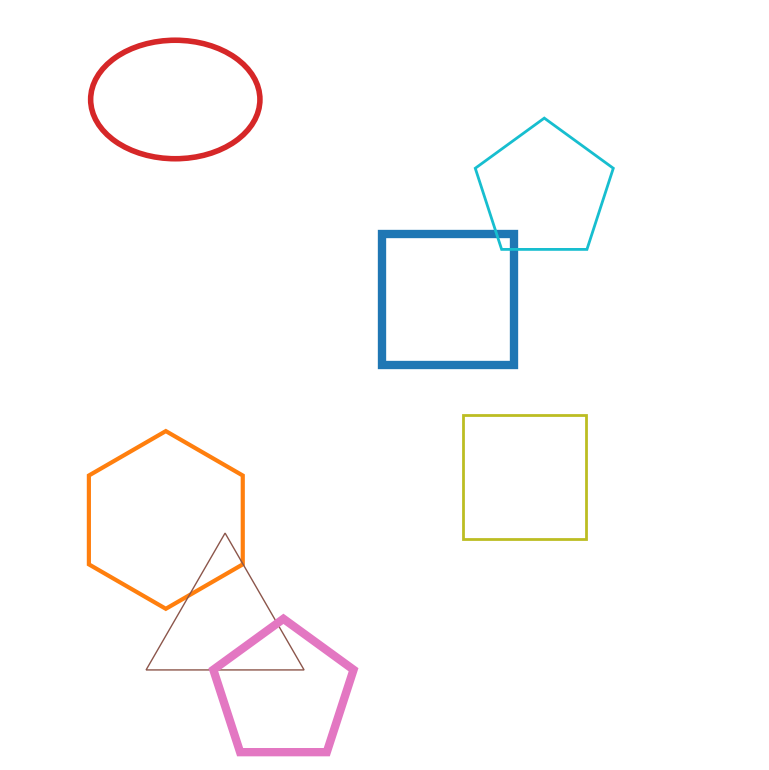[{"shape": "square", "thickness": 3, "radius": 0.43, "center": [0.582, 0.611]}, {"shape": "hexagon", "thickness": 1.5, "radius": 0.58, "center": [0.215, 0.325]}, {"shape": "oval", "thickness": 2, "radius": 0.55, "center": [0.228, 0.871]}, {"shape": "triangle", "thickness": 0.5, "radius": 0.59, "center": [0.292, 0.189]}, {"shape": "pentagon", "thickness": 3, "radius": 0.48, "center": [0.368, 0.101]}, {"shape": "square", "thickness": 1, "radius": 0.4, "center": [0.681, 0.381]}, {"shape": "pentagon", "thickness": 1, "radius": 0.47, "center": [0.707, 0.752]}]